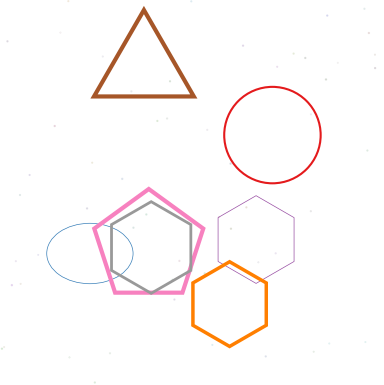[{"shape": "circle", "thickness": 1.5, "radius": 0.63, "center": [0.708, 0.649]}, {"shape": "oval", "thickness": 0.5, "radius": 0.56, "center": [0.234, 0.342]}, {"shape": "hexagon", "thickness": 0.5, "radius": 0.57, "center": [0.665, 0.378]}, {"shape": "hexagon", "thickness": 2.5, "radius": 0.55, "center": [0.596, 0.21]}, {"shape": "triangle", "thickness": 3, "radius": 0.75, "center": [0.374, 0.824]}, {"shape": "pentagon", "thickness": 3, "radius": 0.74, "center": [0.386, 0.36]}, {"shape": "hexagon", "thickness": 2, "radius": 0.59, "center": [0.393, 0.357]}]